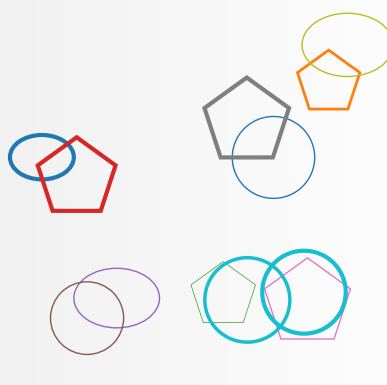[{"shape": "circle", "thickness": 1, "radius": 0.53, "center": [0.706, 0.591]}, {"shape": "oval", "thickness": 3, "radius": 0.41, "center": [0.108, 0.592]}, {"shape": "pentagon", "thickness": 2, "radius": 0.42, "center": [0.848, 0.785]}, {"shape": "pentagon", "thickness": 0.5, "radius": 0.44, "center": [0.576, 0.233]}, {"shape": "pentagon", "thickness": 3, "radius": 0.53, "center": [0.198, 0.538]}, {"shape": "oval", "thickness": 1, "radius": 0.55, "center": [0.301, 0.226]}, {"shape": "circle", "thickness": 1, "radius": 0.47, "center": [0.225, 0.174]}, {"shape": "pentagon", "thickness": 1, "radius": 0.58, "center": [0.794, 0.214]}, {"shape": "pentagon", "thickness": 3, "radius": 0.57, "center": [0.637, 0.684]}, {"shape": "oval", "thickness": 1, "radius": 0.59, "center": [0.897, 0.883]}, {"shape": "circle", "thickness": 3, "radius": 0.54, "center": [0.785, 0.241]}, {"shape": "circle", "thickness": 2.5, "radius": 0.55, "center": [0.638, 0.221]}]